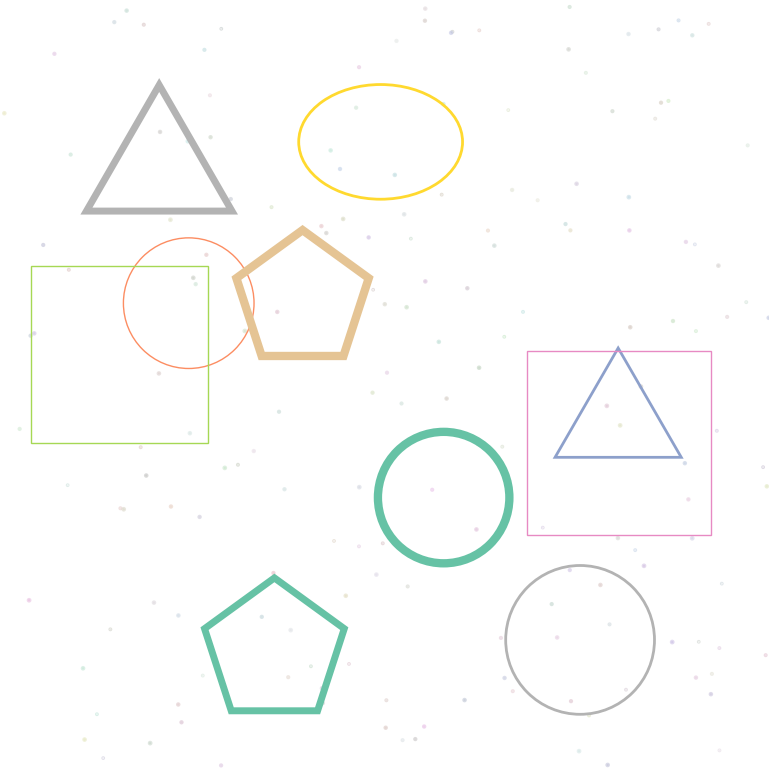[{"shape": "circle", "thickness": 3, "radius": 0.43, "center": [0.576, 0.354]}, {"shape": "pentagon", "thickness": 2.5, "radius": 0.48, "center": [0.356, 0.154]}, {"shape": "circle", "thickness": 0.5, "radius": 0.42, "center": [0.245, 0.606]}, {"shape": "triangle", "thickness": 1, "radius": 0.47, "center": [0.803, 0.453]}, {"shape": "square", "thickness": 0.5, "radius": 0.6, "center": [0.804, 0.425]}, {"shape": "square", "thickness": 0.5, "radius": 0.57, "center": [0.155, 0.54]}, {"shape": "oval", "thickness": 1, "radius": 0.53, "center": [0.494, 0.816]}, {"shape": "pentagon", "thickness": 3, "radius": 0.45, "center": [0.393, 0.611]}, {"shape": "circle", "thickness": 1, "radius": 0.48, "center": [0.753, 0.169]}, {"shape": "triangle", "thickness": 2.5, "radius": 0.55, "center": [0.207, 0.78]}]